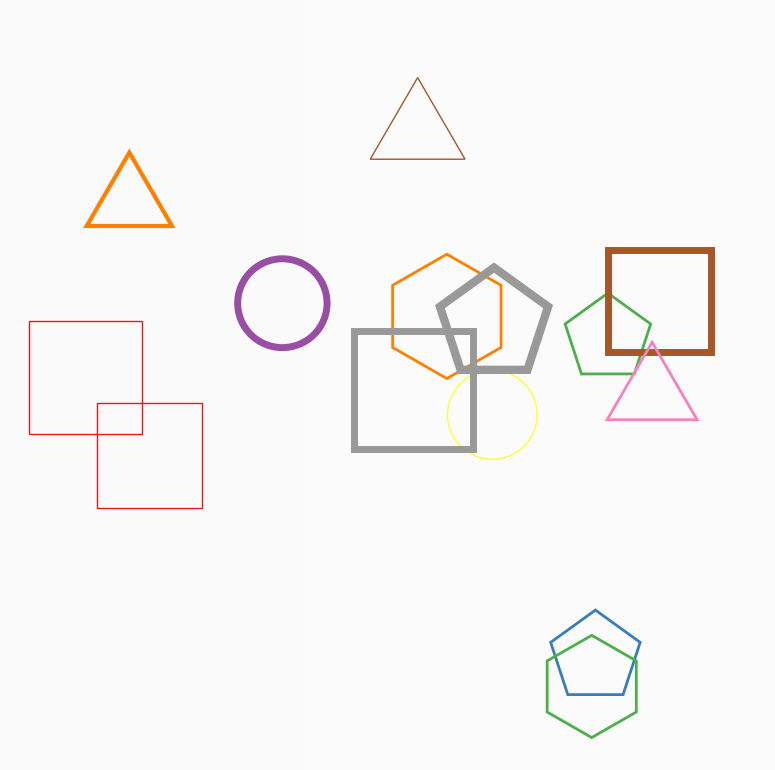[{"shape": "square", "thickness": 0.5, "radius": 0.37, "center": [0.11, 0.51]}, {"shape": "square", "thickness": 0.5, "radius": 0.34, "center": [0.193, 0.409]}, {"shape": "pentagon", "thickness": 1, "radius": 0.3, "center": [0.768, 0.147]}, {"shape": "pentagon", "thickness": 1, "radius": 0.29, "center": [0.784, 0.561]}, {"shape": "hexagon", "thickness": 1, "radius": 0.33, "center": [0.764, 0.108]}, {"shape": "circle", "thickness": 2.5, "radius": 0.29, "center": [0.364, 0.606]}, {"shape": "hexagon", "thickness": 1, "radius": 0.4, "center": [0.577, 0.589]}, {"shape": "triangle", "thickness": 1.5, "radius": 0.32, "center": [0.167, 0.738]}, {"shape": "circle", "thickness": 0.5, "radius": 0.29, "center": [0.635, 0.461]}, {"shape": "triangle", "thickness": 0.5, "radius": 0.35, "center": [0.539, 0.829]}, {"shape": "square", "thickness": 2.5, "radius": 0.33, "center": [0.851, 0.609]}, {"shape": "triangle", "thickness": 1, "radius": 0.34, "center": [0.841, 0.488]}, {"shape": "pentagon", "thickness": 3, "radius": 0.37, "center": [0.637, 0.579]}, {"shape": "square", "thickness": 2.5, "radius": 0.38, "center": [0.534, 0.494]}]